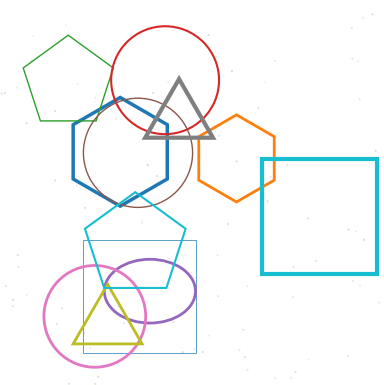[{"shape": "square", "thickness": 0.5, "radius": 0.73, "center": [0.362, 0.229]}, {"shape": "hexagon", "thickness": 2.5, "radius": 0.71, "center": [0.312, 0.606]}, {"shape": "hexagon", "thickness": 2, "radius": 0.57, "center": [0.614, 0.589]}, {"shape": "pentagon", "thickness": 1, "radius": 0.62, "center": [0.177, 0.785]}, {"shape": "circle", "thickness": 1.5, "radius": 0.7, "center": [0.429, 0.792]}, {"shape": "oval", "thickness": 2, "radius": 0.59, "center": [0.389, 0.244]}, {"shape": "circle", "thickness": 1, "radius": 0.71, "center": [0.358, 0.603]}, {"shape": "circle", "thickness": 2, "radius": 0.66, "center": [0.246, 0.178]}, {"shape": "triangle", "thickness": 3, "radius": 0.51, "center": [0.465, 0.693]}, {"shape": "triangle", "thickness": 2, "radius": 0.52, "center": [0.279, 0.158]}, {"shape": "pentagon", "thickness": 1.5, "radius": 0.69, "center": [0.351, 0.363]}, {"shape": "square", "thickness": 3, "radius": 0.75, "center": [0.83, 0.438]}]